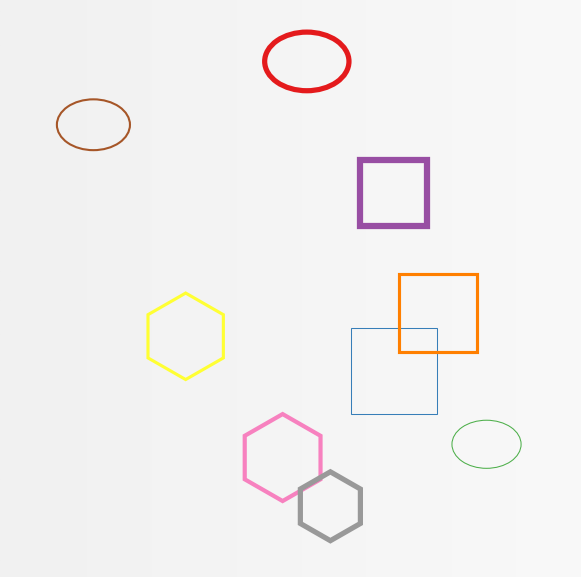[{"shape": "oval", "thickness": 2.5, "radius": 0.36, "center": [0.528, 0.893]}, {"shape": "square", "thickness": 0.5, "radius": 0.37, "center": [0.678, 0.357]}, {"shape": "oval", "thickness": 0.5, "radius": 0.3, "center": [0.837, 0.23]}, {"shape": "square", "thickness": 3, "radius": 0.29, "center": [0.677, 0.665]}, {"shape": "square", "thickness": 1.5, "radius": 0.34, "center": [0.754, 0.457]}, {"shape": "hexagon", "thickness": 1.5, "radius": 0.37, "center": [0.319, 0.417]}, {"shape": "oval", "thickness": 1, "radius": 0.31, "center": [0.161, 0.783]}, {"shape": "hexagon", "thickness": 2, "radius": 0.38, "center": [0.486, 0.207]}, {"shape": "hexagon", "thickness": 2.5, "radius": 0.3, "center": [0.568, 0.123]}]